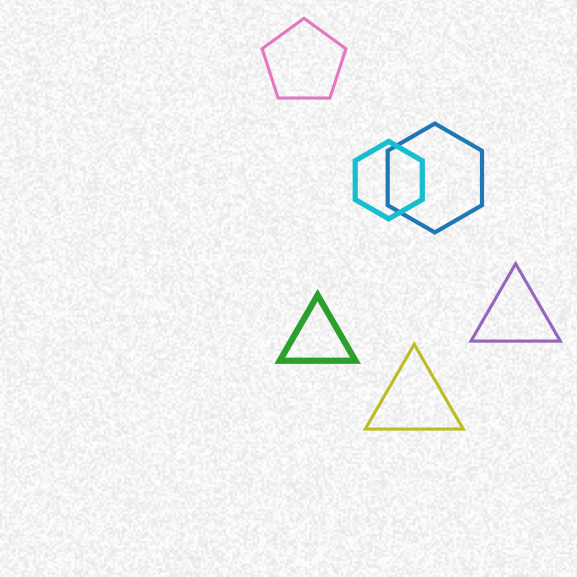[{"shape": "hexagon", "thickness": 2, "radius": 0.47, "center": [0.753, 0.691]}, {"shape": "triangle", "thickness": 3, "radius": 0.38, "center": [0.55, 0.412]}, {"shape": "triangle", "thickness": 1.5, "radius": 0.45, "center": [0.893, 0.453]}, {"shape": "pentagon", "thickness": 1.5, "radius": 0.38, "center": [0.526, 0.891]}, {"shape": "triangle", "thickness": 1.5, "radius": 0.49, "center": [0.717, 0.305]}, {"shape": "hexagon", "thickness": 2.5, "radius": 0.34, "center": [0.673, 0.687]}]